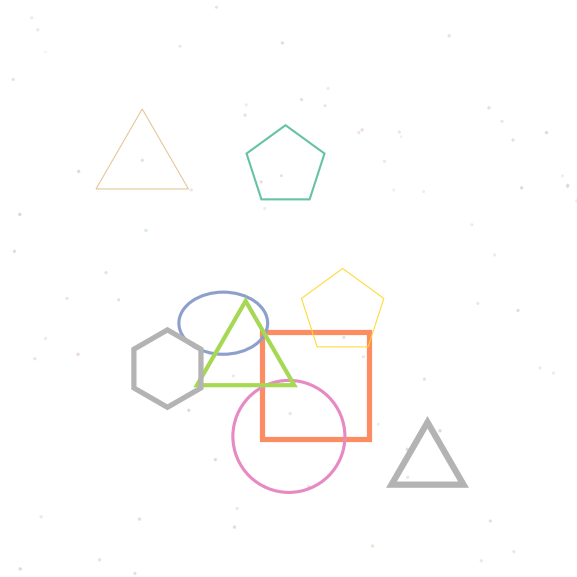[{"shape": "pentagon", "thickness": 1, "radius": 0.35, "center": [0.494, 0.711]}, {"shape": "square", "thickness": 2.5, "radius": 0.46, "center": [0.546, 0.331]}, {"shape": "oval", "thickness": 1.5, "radius": 0.38, "center": [0.387, 0.439]}, {"shape": "circle", "thickness": 1.5, "radius": 0.49, "center": [0.5, 0.243]}, {"shape": "triangle", "thickness": 2, "radius": 0.49, "center": [0.425, 0.381]}, {"shape": "pentagon", "thickness": 0.5, "radius": 0.37, "center": [0.593, 0.459]}, {"shape": "triangle", "thickness": 0.5, "radius": 0.46, "center": [0.246, 0.718]}, {"shape": "triangle", "thickness": 3, "radius": 0.36, "center": [0.74, 0.196]}, {"shape": "hexagon", "thickness": 2.5, "radius": 0.34, "center": [0.29, 0.361]}]